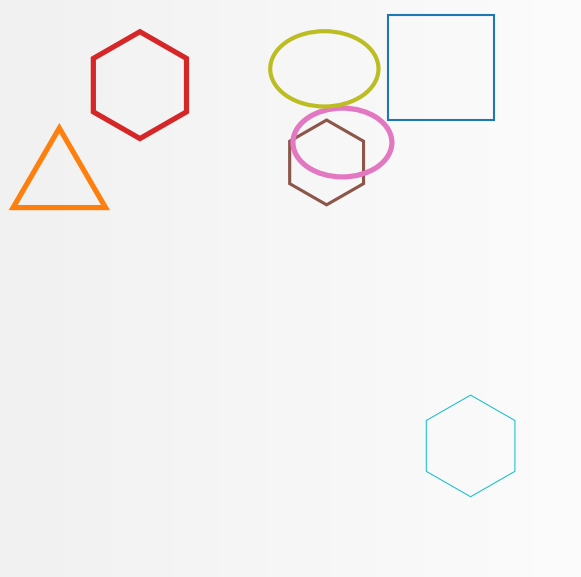[{"shape": "square", "thickness": 1, "radius": 0.45, "center": [0.758, 0.883]}, {"shape": "triangle", "thickness": 2.5, "radius": 0.46, "center": [0.102, 0.686]}, {"shape": "hexagon", "thickness": 2.5, "radius": 0.46, "center": [0.241, 0.852]}, {"shape": "hexagon", "thickness": 1.5, "radius": 0.37, "center": [0.562, 0.718]}, {"shape": "oval", "thickness": 2.5, "radius": 0.43, "center": [0.589, 0.752]}, {"shape": "oval", "thickness": 2, "radius": 0.47, "center": [0.558, 0.88]}, {"shape": "hexagon", "thickness": 0.5, "radius": 0.44, "center": [0.81, 0.227]}]